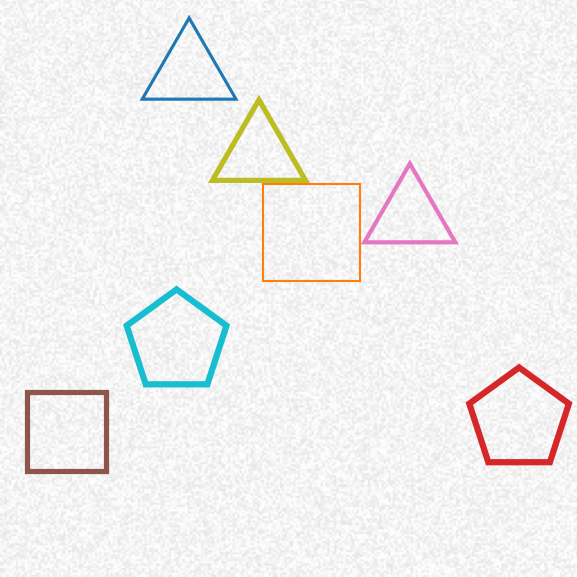[{"shape": "triangle", "thickness": 1.5, "radius": 0.47, "center": [0.327, 0.874]}, {"shape": "square", "thickness": 1, "radius": 0.42, "center": [0.539, 0.597]}, {"shape": "pentagon", "thickness": 3, "radius": 0.45, "center": [0.899, 0.272]}, {"shape": "square", "thickness": 2.5, "radius": 0.34, "center": [0.116, 0.253]}, {"shape": "triangle", "thickness": 2, "radius": 0.45, "center": [0.71, 0.625]}, {"shape": "triangle", "thickness": 2.5, "radius": 0.47, "center": [0.448, 0.733]}, {"shape": "pentagon", "thickness": 3, "radius": 0.45, "center": [0.306, 0.407]}]